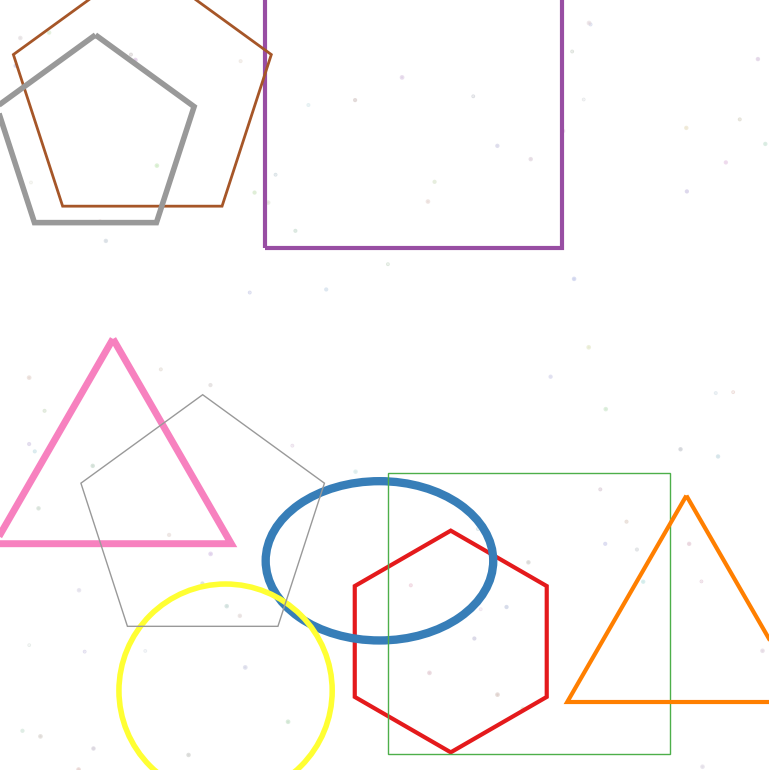[{"shape": "hexagon", "thickness": 1.5, "radius": 0.72, "center": [0.585, 0.167]}, {"shape": "oval", "thickness": 3, "radius": 0.74, "center": [0.493, 0.272]}, {"shape": "square", "thickness": 0.5, "radius": 0.91, "center": [0.687, 0.203]}, {"shape": "square", "thickness": 1.5, "radius": 0.96, "center": [0.537, 0.87]}, {"shape": "triangle", "thickness": 1.5, "radius": 0.89, "center": [0.891, 0.178]}, {"shape": "circle", "thickness": 2, "radius": 0.69, "center": [0.293, 0.103]}, {"shape": "pentagon", "thickness": 1, "radius": 0.88, "center": [0.185, 0.875]}, {"shape": "triangle", "thickness": 2.5, "radius": 0.89, "center": [0.147, 0.383]}, {"shape": "pentagon", "thickness": 2, "radius": 0.67, "center": [0.124, 0.82]}, {"shape": "pentagon", "thickness": 0.5, "radius": 0.83, "center": [0.263, 0.321]}]